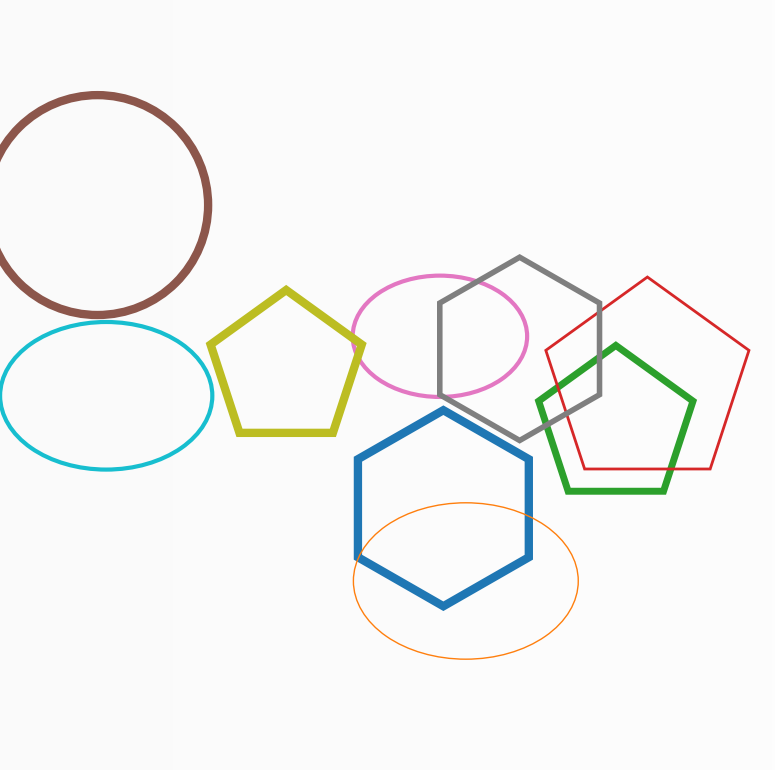[{"shape": "hexagon", "thickness": 3, "radius": 0.64, "center": [0.572, 0.34]}, {"shape": "oval", "thickness": 0.5, "radius": 0.73, "center": [0.601, 0.245]}, {"shape": "pentagon", "thickness": 2.5, "radius": 0.52, "center": [0.795, 0.447]}, {"shape": "pentagon", "thickness": 1, "radius": 0.69, "center": [0.835, 0.502]}, {"shape": "circle", "thickness": 3, "radius": 0.71, "center": [0.126, 0.734]}, {"shape": "oval", "thickness": 1.5, "radius": 0.56, "center": [0.568, 0.563]}, {"shape": "hexagon", "thickness": 2, "radius": 0.59, "center": [0.671, 0.547]}, {"shape": "pentagon", "thickness": 3, "radius": 0.51, "center": [0.369, 0.521]}, {"shape": "oval", "thickness": 1.5, "radius": 0.68, "center": [0.137, 0.486]}]